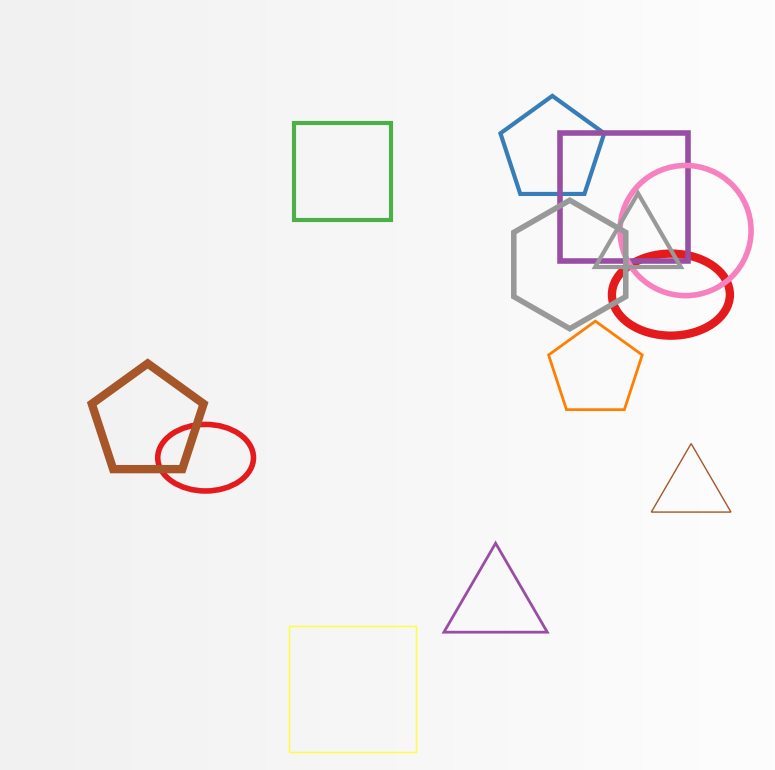[{"shape": "oval", "thickness": 2, "radius": 0.31, "center": [0.265, 0.406]}, {"shape": "oval", "thickness": 3, "radius": 0.38, "center": [0.866, 0.617]}, {"shape": "pentagon", "thickness": 1.5, "radius": 0.35, "center": [0.713, 0.805]}, {"shape": "square", "thickness": 1.5, "radius": 0.31, "center": [0.442, 0.777]}, {"shape": "triangle", "thickness": 1, "radius": 0.39, "center": [0.64, 0.218]}, {"shape": "square", "thickness": 2, "radius": 0.41, "center": [0.805, 0.744]}, {"shape": "pentagon", "thickness": 1, "radius": 0.32, "center": [0.768, 0.519]}, {"shape": "square", "thickness": 0.5, "radius": 0.41, "center": [0.455, 0.105]}, {"shape": "triangle", "thickness": 0.5, "radius": 0.3, "center": [0.892, 0.365]}, {"shape": "pentagon", "thickness": 3, "radius": 0.38, "center": [0.191, 0.452]}, {"shape": "circle", "thickness": 2, "radius": 0.42, "center": [0.885, 0.701]}, {"shape": "triangle", "thickness": 1.5, "radius": 0.32, "center": [0.823, 0.685]}, {"shape": "hexagon", "thickness": 2, "radius": 0.42, "center": [0.735, 0.656]}]